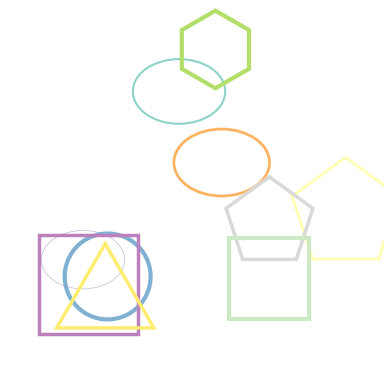[{"shape": "oval", "thickness": 1.5, "radius": 0.6, "center": [0.465, 0.762]}, {"shape": "pentagon", "thickness": 2, "radius": 0.73, "center": [0.898, 0.445]}, {"shape": "oval", "thickness": 0.5, "radius": 0.54, "center": [0.216, 0.325]}, {"shape": "circle", "thickness": 3, "radius": 0.56, "center": [0.28, 0.282]}, {"shape": "oval", "thickness": 2, "radius": 0.62, "center": [0.576, 0.578]}, {"shape": "hexagon", "thickness": 3, "radius": 0.5, "center": [0.559, 0.872]}, {"shape": "pentagon", "thickness": 2.5, "radius": 0.59, "center": [0.7, 0.422]}, {"shape": "square", "thickness": 2.5, "radius": 0.64, "center": [0.23, 0.262]}, {"shape": "square", "thickness": 3, "radius": 0.52, "center": [0.699, 0.276]}, {"shape": "triangle", "thickness": 2.5, "radius": 0.73, "center": [0.273, 0.221]}]